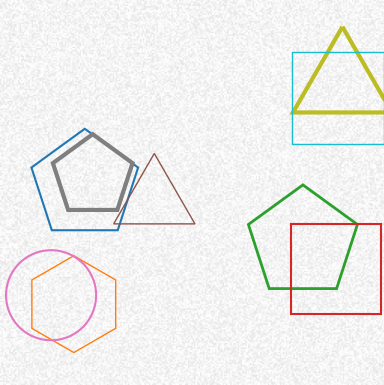[{"shape": "pentagon", "thickness": 1.5, "radius": 0.73, "center": [0.22, 0.52]}, {"shape": "hexagon", "thickness": 1, "radius": 0.63, "center": [0.192, 0.21]}, {"shape": "pentagon", "thickness": 2, "radius": 0.74, "center": [0.787, 0.371]}, {"shape": "square", "thickness": 1.5, "radius": 0.59, "center": [0.873, 0.302]}, {"shape": "triangle", "thickness": 1, "radius": 0.61, "center": [0.401, 0.479]}, {"shape": "circle", "thickness": 1.5, "radius": 0.58, "center": [0.133, 0.233]}, {"shape": "pentagon", "thickness": 3, "radius": 0.54, "center": [0.241, 0.543]}, {"shape": "triangle", "thickness": 3, "radius": 0.74, "center": [0.889, 0.782]}, {"shape": "square", "thickness": 1, "radius": 0.6, "center": [0.879, 0.746]}]